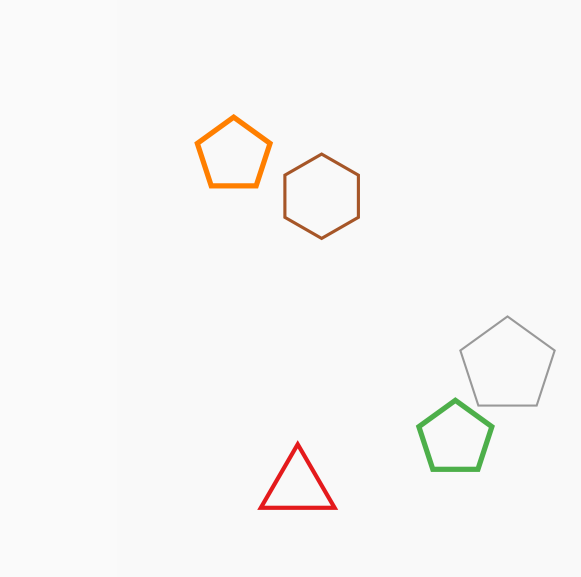[{"shape": "triangle", "thickness": 2, "radius": 0.37, "center": [0.512, 0.156]}, {"shape": "pentagon", "thickness": 2.5, "radius": 0.33, "center": [0.783, 0.24]}, {"shape": "pentagon", "thickness": 2.5, "radius": 0.33, "center": [0.402, 0.73]}, {"shape": "hexagon", "thickness": 1.5, "radius": 0.37, "center": [0.553, 0.659]}, {"shape": "pentagon", "thickness": 1, "radius": 0.43, "center": [0.873, 0.366]}]